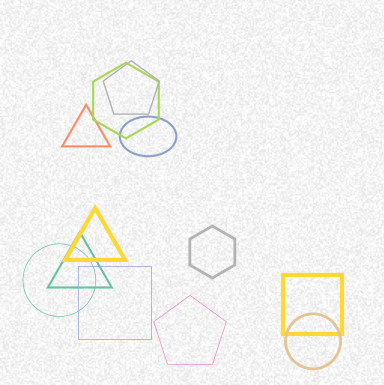[{"shape": "circle", "thickness": 0.5, "radius": 0.47, "center": [0.154, 0.272]}, {"shape": "triangle", "thickness": 1.5, "radius": 0.48, "center": [0.207, 0.301]}, {"shape": "triangle", "thickness": 1.5, "radius": 0.36, "center": [0.224, 0.656]}, {"shape": "oval", "thickness": 1.5, "radius": 0.37, "center": [0.385, 0.646]}, {"shape": "square", "thickness": 0.5, "radius": 0.47, "center": [0.297, 0.214]}, {"shape": "pentagon", "thickness": 0.5, "radius": 0.5, "center": [0.494, 0.134]}, {"shape": "hexagon", "thickness": 1.5, "radius": 0.49, "center": [0.327, 0.739]}, {"shape": "square", "thickness": 3, "radius": 0.38, "center": [0.811, 0.21]}, {"shape": "triangle", "thickness": 3, "radius": 0.45, "center": [0.247, 0.37]}, {"shape": "circle", "thickness": 2, "radius": 0.36, "center": [0.813, 0.113]}, {"shape": "pentagon", "thickness": 1, "radius": 0.38, "center": [0.341, 0.766]}, {"shape": "hexagon", "thickness": 2, "radius": 0.34, "center": [0.552, 0.345]}]